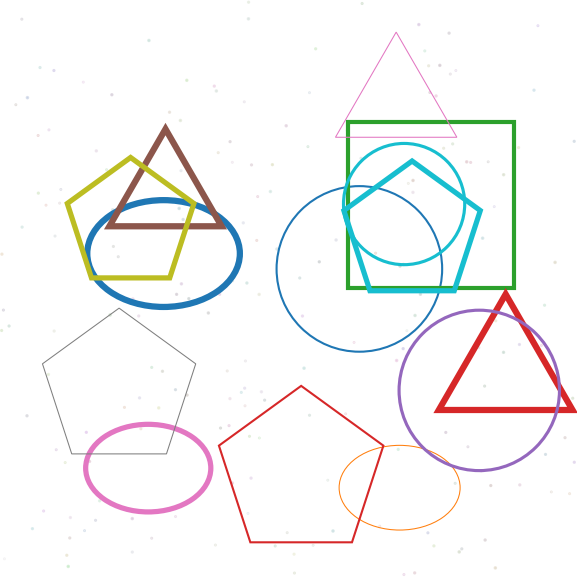[{"shape": "oval", "thickness": 3, "radius": 0.66, "center": [0.283, 0.56]}, {"shape": "circle", "thickness": 1, "radius": 0.72, "center": [0.622, 0.533]}, {"shape": "oval", "thickness": 0.5, "radius": 0.52, "center": [0.692, 0.155]}, {"shape": "square", "thickness": 2, "radius": 0.72, "center": [0.747, 0.645]}, {"shape": "pentagon", "thickness": 1, "radius": 0.75, "center": [0.521, 0.181]}, {"shape": "triangle", "thickness": 3, "radius": 0.67, "center": [0.876, 0.356]}, {"shape": "circle", "thickness": 1.5, "radius": 0.69, "center": [0.83, 0.323]}, {"shape": "triangle", "thickness": 3, "radius": 0.56, "center": [0.287, 0.663]}, {"shape": "triangle", "thickness": 0.5, "radius": 0.61, "center": [0.686, 0.822]}, {"shape": "oval", "thickness": 2.5, "radius": 0.54, "center": [0.257, 0.189]}, {"shape": "pentagon", "thickness": 0.5, "radius": 0.7, "center": [0.206, 0.326]}, {"shape": "pentagon", "thickness": 2.5, "radius": 0.58, "center": [0.226, 0.611]}, {"shape": "pentagon", "thickness": 2.5, "radius": 0.62, "center": [0.714, 0.596]}, {"shape": "circle", "thickness": 1.5, "radius": 0.52, "center": [0.7, 0.646]}]